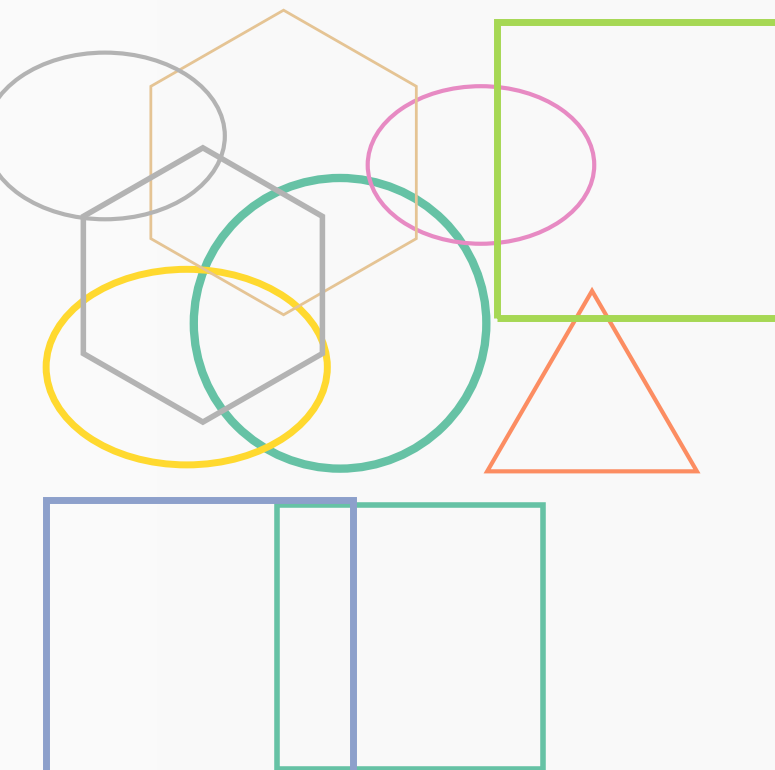[{"shape": "circle", "thickness": 3, "radius": 0.94, "center": [0.439, 0.58]}, {"shape": "square", "thickness": 2, "radius": 0.86, "center": [0.529, 0.173]}, {"shape": "triangle", "thickness": 1.5, "radius": 0.78, "center": [0.764, 0.466]}, {"shape": "square", "thickness": 2.5, "radius": 0.99, "center": [0.257, 0.152]}, {"shape": "oval", "thickness": 1.5, "radius": 0.73, "center": [0.621, 0.786]}, {"shape": "square", "thickness": 2.5, "radius": 0.96, "center": [0.834, 0.779]}, {"shape": "oval", "thickness": 2.5, "radius": 0.91, "center": [0.241, 0.523]}, {"shape": "hexagon", "thickness": 1, "radius": 0.99, "center": [0.366, 0.789]}, {"shape": "oval", "thickness": 1.5, "radius": 0.77, "center": [0.135, 0.823]}, {"shape": "hexagon", "thickness": 2, "radius": 0.89, "center": [0.262, 0.63]}]